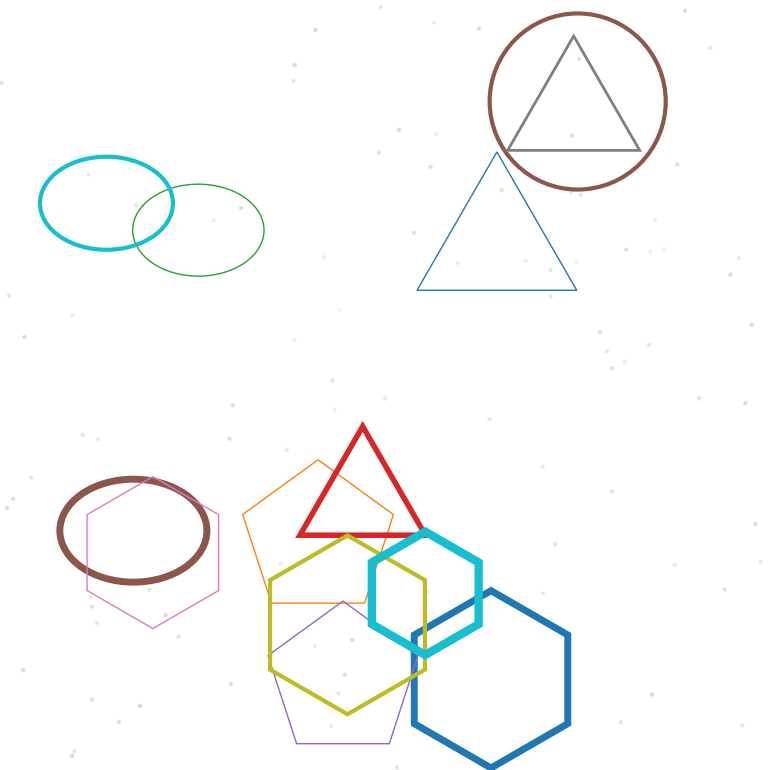[{"shape": "hexagon", "thickness": 2.5, "radius": 0.58, "center": [0.638, 0.118]}, {"shape": "triangle", "thickness": 0.5, "radius": 0.6, "center": [0.645, 0.683]}, {"shape": "pentagon", "thickness": 0.5, "radius": 0.51, "center": [0.413, 0.3]}, {"shape": "oval", "thickness": 0.5, "radius": 0.43, "center": [0.258, 0.701]}, {"shape": "triangle", "thickness": 2, "radius": 0.47, "center": [0.471, 0.352]}, {"shape": "pentagon", "thickness": 0.5, "radius": 0.51, "center": [0.445, 0.117]}, {"shape": "circle", "thickness": 1.5, "radius": 0.57, "center": [0.75, 0.868]}, {"shape": "oval", "thickness": 2.5, "radius": 0.48, "center": [0.173, 0.311]}, {"shape": "hexagon", "thickness": 0.5, "radius": 0.49, "center": [0.199, 0.282]}, {"shape": "triangle", "thickness": 1, "radius": 0.49, "center": [0.745, 0.854]}, {"shape": "hexagon", "thickness": 1.5, "radius": 0.58, "center": [0.451, 0.188]}, {"shape": "hexagon", "thickness": 3, "radius": 0.4, "center": [0.552, 0.229]}, {"shape": "oval", "thickness": 1.5, "radius": 0.43, "center": [0.138, 0.736]}]